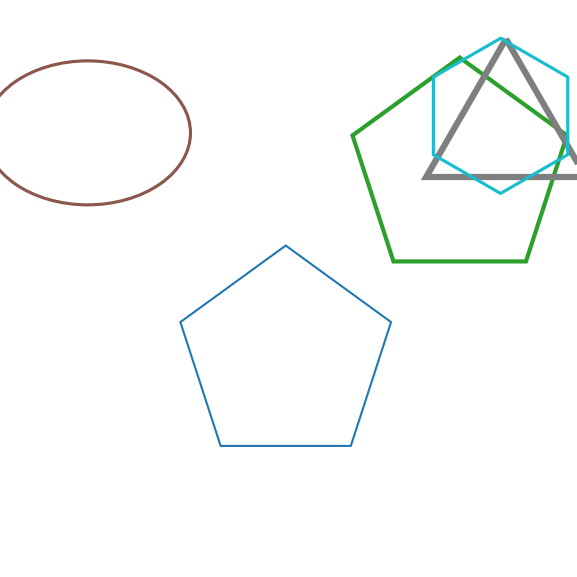[{"shape": "pentagon", "thickness": 1, "radius": 0.96, "center": [0.495, 0.382]}, {"shape": "pentagon", "thickness": 2, "radius": 0.98, "center": [0.796, 0.704]}, {"shape": "oval", "thickness": 1.5, "radius": 0.89, "center": [0.152, 0.769]}, {"shape": "triangle", "thickness": 3, "radius": 0.8, "center": [0.876, 0.772]}, {"shape": "hexagon", "thickness": 1.5, "radius": 0.67, "center": [0.867, 0.799]}]